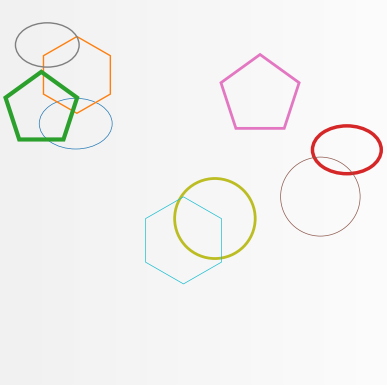[{"shape": "oval", "thickness": 0.5, "radius": 0.47, "center": [0.195, 0.679]}, {"shape": "hexagon", "thickness": 1, "radius": 0.5, "center": [0.198, 0.805]}, {"shape": "pentagon", "thickness": 3, "radius": 0.49, "center": [0.107, 0.716]}, {"shape": "oval", "thickness": 2.5, "radius": 0.44, "center": [0.895, 0.611]}, {"shape": "circle", "thickness": 0.5, "radius": 0.51, "center": [0.827, 0.489]}, {"shape": "pentagon", "thickness": 2, "radius": 0.53, "center": [0.671, 0.752]}, {"shape": "oval", "thickness": 1, "radius": 0.41, "center": [0.122, 0.883]}, {"shape": "circle", "thickness": 2, "radius": 0.52, "center": [0.555, 0.432]}, {"shape": "hexagon", "thickness": 0.5, "radius": 0.57, "center": [0.474, 0.376]}]